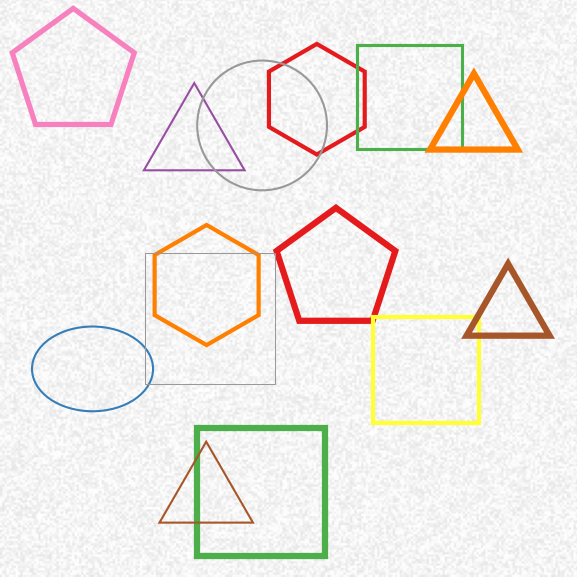[{"shape": "pentagon", "thickness": 3, "radius": 0.54, "center": [0.582, 0.531]}, {"shape": "hexagon", "thickness": 2, "radius": 0.48, "center": [0.549, 0.827]}, {"shape": "oval", "thickness": 1, "radius": 0.52, "center": [0.16, 0.36]}, {"shape": "square", "thickness": 1.5, "radius": 0.45, "center": [0.709, 0.831]}, {"shape": "square", "thickness": 3, "radius": 0.55, "center": [0.453, 0.147]}, {"shape": "triangle", "thickness": 1, "radius": 0.5, "center": [0.336, 0.755]}, {"shape": "hexagon", "thickness": 2, "radius": 0.52, "center": [0.358, 0.506]}, {"shape": "triangle", "thickness": 3, "radius": 0.44, "center": [0.821, 0.784]}, {"shape": "square", "thickness": 2, "radius": 0.46, "center": [0.738, 0.358]}, {"shape": "triangle", "thickness": 1, "radius": 0.47, "center": [0.357, 0.141]}, {"shape": "triangle", "thickness": 3, "radius": 0.41, "center": [0.88, 0.459]}, {"shape": "pentagon", "thickness": 2.5, "radius": 0.56, "center": [0.127, 0.873]}, {"shape": "circle", "thickness": 1, "radius": 0.56, "center": [0.454, 0.782]}, {"shape": "square", "thickness": 0.5, "radius": 0.56, "center": [0.364, 0.448]}]